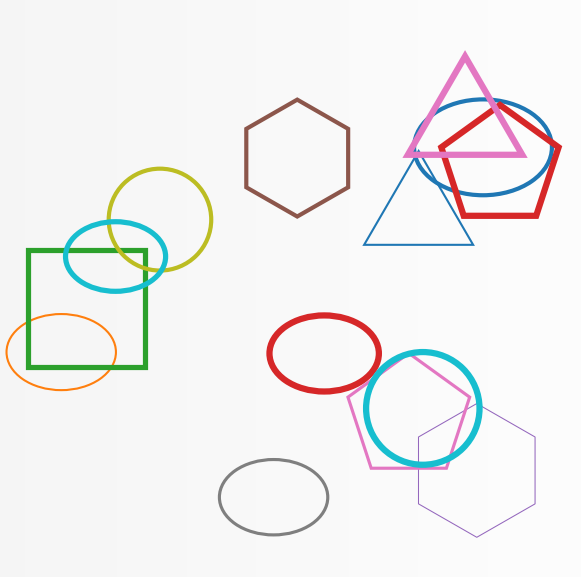[{"shape": "triangle", "thickness": 1, "radius": 0.54, "center": [0.72, 0.629]}, {"shape": "oval", "thickness": 2, "radius": 0.59, "center": [0.831, 0.744]}, {"shape": "oval", "thickness": 1, "radius": 0.47, "center": [0.105, 0.389]}, {"shape": "square", "thickness": 2.5, "radius": 0.51, "center": [0.149, 0.465]}, {"shape": "pentagon", "thickness": 3, "radius": 0.53, "center": [0.86, 0.711]}, {"shape": "oval", "thickness": 3, "radius": 0.47, "center": [0.558, 0.387]}, {"shape": "hexagon", "thickness": 0.5, "radius": 0.58, "center": [0.82, 0.185]}, {"shape": "hexagon", "thickness": 2, "radius": 0.51, "center": [0.511, 0.725]}, {"shape": "triangle", "thickness": 3, "radius": 0.57, "center": [0.8, 0.788]}, {"shape": "pentagon", "thickness": 1.5, "radius": 0.55, "center": [0.703, 0.277]}, {"shape": "oval", "thickness": 1.5, "radius": 0.47, "center": [0.471, 0.138]}, {"shape": "circle", "thickness": 2, "radius": 0.44, "center": [0.275, 0.619]}, {"shape": "oval", "thickness": 2.5, "radius": 0.43, "center": [0.199, 0.555]}, {"shape": "circle", "thickness": 3, "radius": 0.49, "center": [0.727, 0.292]}]